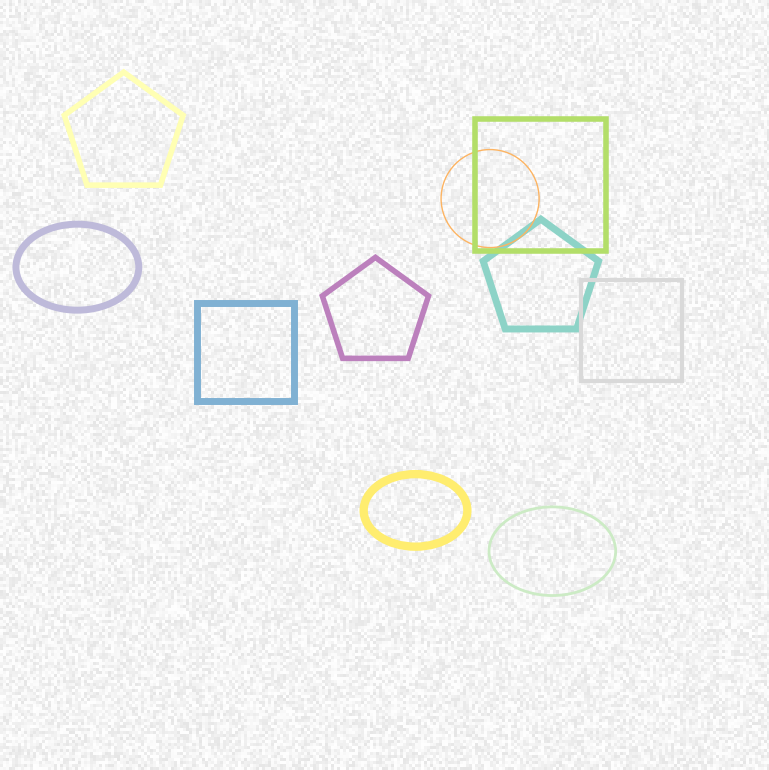[{"shape": "pentagon", "thickness": 2.5, "radius": 0.39, "center": [0.702, 0.637]}, {"shape": "pentagon", "thickness": 2, "radius": 0.41, "center": [0.161, 0.825]}, {"shape": "oval", "thickness": 2.5, "radius": 0.4, "center": [0.1, 0.653]}, {"shape": "square", "thickness": 2.5, "radius": 0.32, "center": [0.319, 0.543]}, {"shape": "circle", "thickness": 0.5, "radius": 0.32, "center": [0.637, 0.742]}, {"shape": "square", "thickness": 2, "radius": 0.43, "center": [0.702, 0.76]}, {"shape": "square", "thickness": 1.5, "radius": 0.33, "center": [0.82, 0.571]}, {"shape": "pentagon", "thickness": 2, "radius": 0.36, "center": [0.488, 0.593]}, {"shape": "oval", "thickness": 1, "radius": 0.41, "center": [0.717, 0.284]}, {"shape": "oval", "thickness": 3, "radius": 0.34, "center": [0.54, 0.337]}]